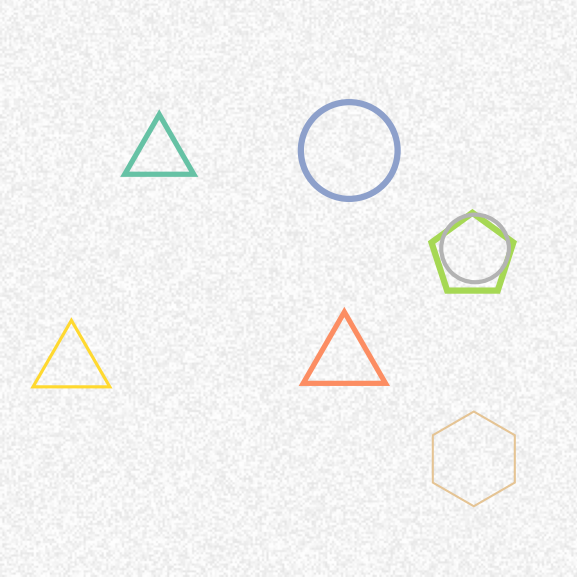[{"shape": "triangle", "thickness": 2.5, "radius": 0.34, "center": [0.276, 0.732]}, {"shape": "triangle", "thickness": 2.5, "radius": 0.41, "center": [0.596, 0.377]}, {"shape": "circle", "thickness": 3, "radius": 0.42, "center": [0.605, 0.739]}, {"shape": "pentagon", "thickness": 3, "radius": 0.37, "center": [0.818, 0.556]}, {"shape": "triangle", "thickness": 1.5, "radius": 0.38, "center": [0.124, 0.368]}, {"shape": "hexagon", "thickness": 1, "radius": 0.41, "center": [0.82, 0.205]}, {"shape": "circle", "thickness": 2, "radius": 0.29, "center": [0.823, 0.569]}]